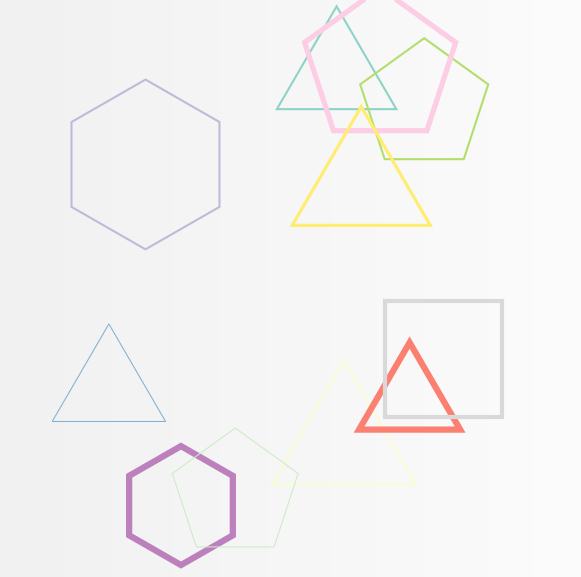[{"shape": "triangle", "thickness": 1, "radius": 0.59, "center": [0.579, 0.869]}, {"shape": "triangle", "thickness": 0.5, "radius": 0.71, "center": [0.592, 0.232]}, {"shape": "hexagon", "thickness": 1, "radius": 0.73, "center": [0.25, 0.714]}, {"shape": "triangle", "thickness": 3, "radius": 0.5, "center": [0.705, 0.305]}, {"shape": "triangle", "thickness": 0.5, "radius": 0.56, "center": [0.187, 0.326]}, {"shape": "pentagon", "thickness": 1, "radius": 0.58, "center": [0.73, 0.817]}, {"shape": "pentagon", "thickness": 2.5, "radius": 0.68, "center": [0.654, 0.883]}, {"shape": "square", "thickness": 2, "radius": 0.51, "center": [0.763, 0.377]}, {"shape": "hexagon", "thickness": 3, "radius": 0.51, "center": [0.311, 0.124]}, {"shape": "pentagon", "thickness": 0.5, "radius": 0.57, "center": [0.405, 0.144]}, {"shape": "triangle", "thickness": 1.5, "radius": 0.69, "center": [0.621, 0.677]}]